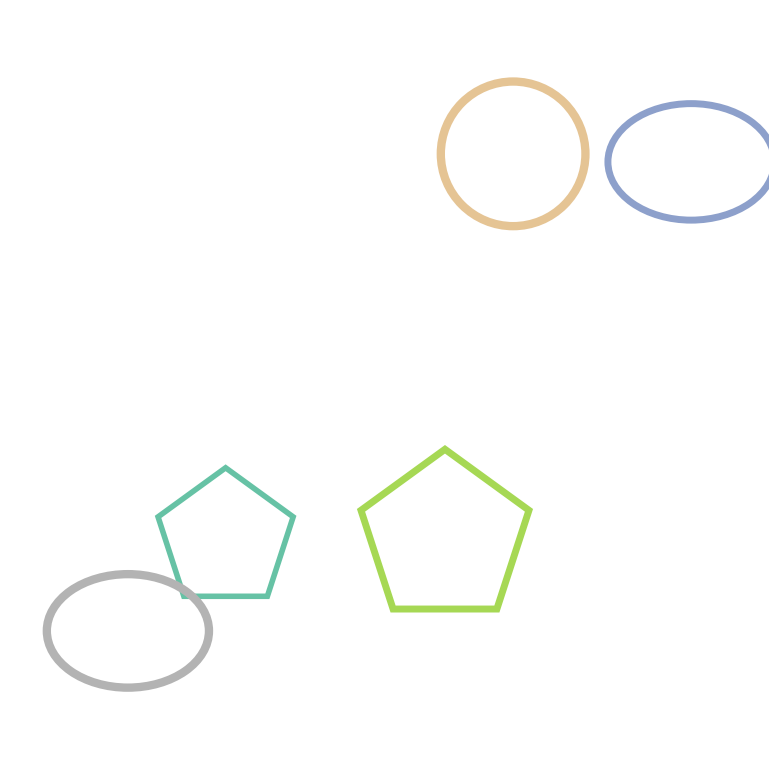[{"shape": "pentagon", "thickness": 2, "radius": 0.46, "center": [0.293, 0.3]}, {"shape": "oval", "thickness": 2.5, "radius": 0.54, "center": [0.898, 0.79]}, {"shape": "pentagon", "thickness": 2.5, "radius": 0.57, "center": [0.578, 0.302]}, {"shape": "circle", "thickness": 3, "radius": 0.47, "center": [0.666, 0.8]}, {"shape": "oval", "thickness": 3, "radius": 0.53, "center": [0.166, 0.181]}]